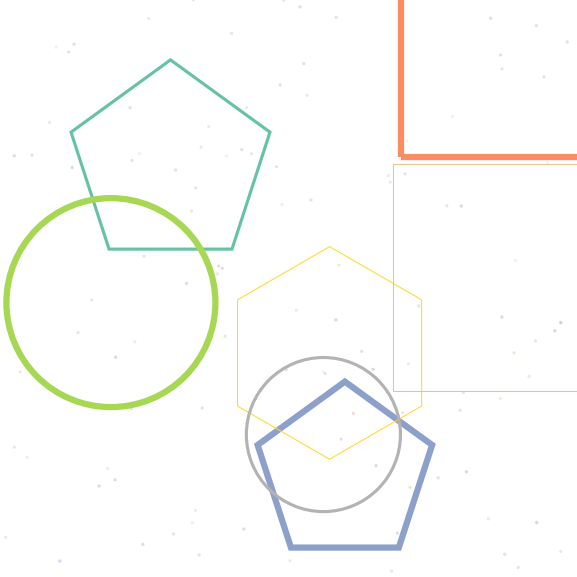[{"shape": "pentagon", "thickness": 1.5, "radius": 0.91, "center": [0.295, 0.714]}, {"shape": "square", "thickness": 3, "radius": 0.78, "center": [0.85, 0.884]}, {"shape": "pentagon", "thickness": 3, "radius": 0.79, "center": [0.597, 0.179]}, {"shape": "circle", "thickness": 3, "radius": 0.9, "center": [0.192, 0.475]}, {"shape": "hexagon", "thickness": 0.5, "radius": 0.92, "center": [0.571, 0.388]}, {"shape": "square", "thickness": 0.5, "radius": 0.98, "center": [0.876, 0.519]}, {"shape": "circle", "thickness": 1.5, "radius": 0.67, "center": [0.56, 0.247]}]